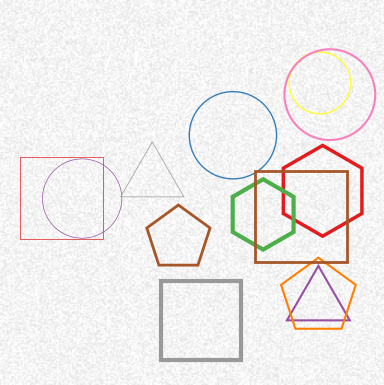[{"shape": "square", "thickness": 0.5, "radius": 0.53, "center": [0.16, 0.485]}, {"shape": "hexagon", "thickness": 2.5, "radius": 0.59, "center": [0.838, 0.504]}, {"shape": "circle", "thickness": 1, "radius": 0.57, "center": [0.605, 0.649]}, {"shape": "hexagon", "thickness": 3, "radius": 0.46, "center": [0.683, 0.443]}, {"shape": "triangle", "thickness": 1.5, "radius": 0.47, "center": [0.827, 0.215]}, {"shape": "circle", "thickness": 0.5, "radius": 0.52, "center": [0.213, 0.484]}, {"shape": "pentagon", "thickness": 1.5, "radius": 0.51, "center": [0.827, 0.229]}, {"shape": "circle", "thickness": 1, "radius": 0.4, "center": [0.831, 0.785]}, {"shape": "square", "thickness": 2, "radius": 0.59, "center": [0.782, 0.438]}, {"shape": "pentagon", "thickness": 2, "radius": 0.43, "center": [0.463, 0.381]}, {"shape": "circle", "thickness": 1.5, "radius": 0.59, "center": [0.857, 0.754]}, {"shape": "square", "thickness": 3, "radius": 0.52, "center": [0.522, 0.167]}, {"shape": "triangle", "thickness": 0.5, "radius": 0.47, "center": [0.395, 0.536]}]